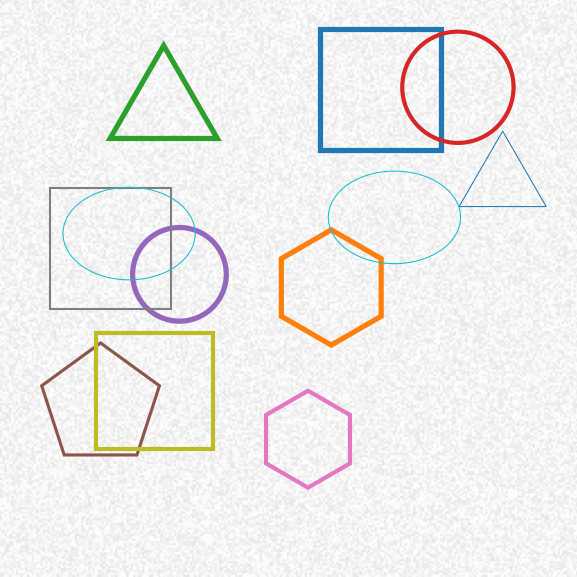[{"shape": "triangle", "thickness": 0.5, "radius": 0.44, "center": [0.87, 0.685]}, {"shape": "square", "thickness": 2.5, "radius": 0.53, "center": [0.659, 0.844]}, {"shape": "hexagon", "thickness": 2.5, "radius": 0.5, "center": [0.574, 0.501]}, {"shape": "triangle", "thickness": 2.5, "radius": 0.54, "center": [0.283, 0.813]}, {"shape": "circle", "thickness": 2, "radius": 0.48, "center": [0.793, 0.848]}, {"shape": "circle", "thickness": 2.5, "radius": 0.41, "center": [0.311, 0.524]}, {"shape": "pentagon", "thickness": 1.5, "radius": 0.54, "center": [0.174, 0.298]}, {"shape": "hexagon", "thickness": 2, "radius": 0.42, "center": [0.533, 0.239]}, {"shape": "square", "thickness": 1, "radius": 0.52, "center": [0.192, 0.569]}, {"shape": "square", "thickness": 2, "radius": 0.5, "center": [0.267, 0.323]}, {"shape": "oval", "thickness": 0.5, "radius": 0.57, "center": [0.224, 0.595]}, {"shape": "oval", "thickness": 0.5, "radius": 0.57, "center": [0.683, 0.623]}]